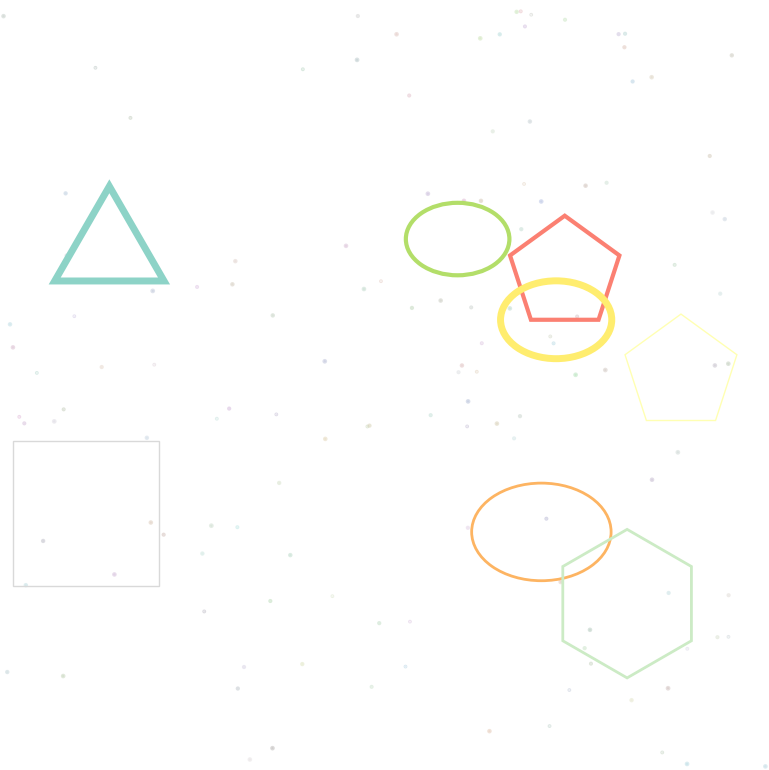[{"shape": "triangle", "thickness": 2.5, "radius": 0.41, "center": [0.142, 0.676]}, {"shape": "pentagon", "thickness": 0.5, "radius": 0.38, "center": [0.884, 0.516]}, {"shape": "pentagon", "thickness": 1.5, "radius": 0.37, "center": [0.733, 0.645]}, {"shape": "oval", "thickness": 1, "radius": 0.45, "center": [0.703, 0.309]}, {"shape": "oval", "thickness": 1.5, "radius": 0.34, "center": [0.594, 0.69]}, {"shape": "square", "thickness": 0.5, "radius": 0.47, "center": [0.112, 0.333]}, {"shape": "hexagon", "thickness": 1, "radius": 0.48, "center": [0.814, 0.216]}, {"shape": "oval", "thickness": 2.5, "radius": 0.36, "center": [0.722, 0.585]}]